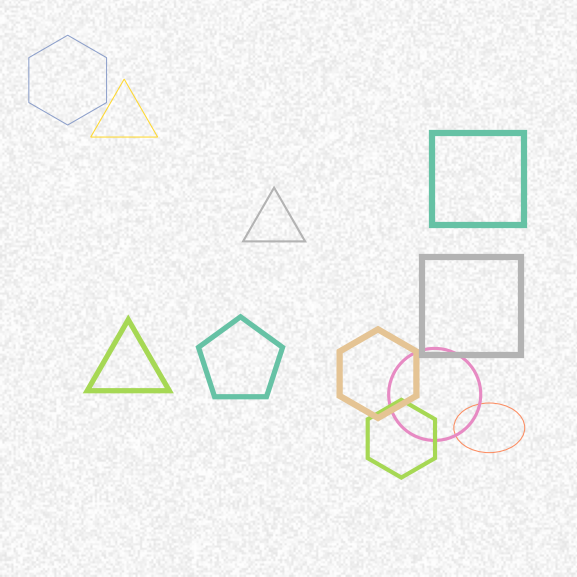[{"shape": "pentagon", "thickness": 2.5, "radius": 0.38, "center": [0.417, 0.374]}, {"shape": "square", "thickness": 3, "radius": 0.4, "center": [0.828, 0.689]}, {"shape": "oval", "thickness": 0.5, "radius": 0.31, "center": [0.847, 0.258]}, {"shape": "hexagon", "thickness": 0.5, "radius": 0.39, "center": [0.117, 0.86]}, {"shape": "circle", "thickness": 1.5, "radius": 0.4, "center": [0.753, 0.316]}, {"shape": "triangle", "thickness": 2.5, "radius": 0.41, "center": [0.222, 0.364]}, {"shape": "hexagon", "thickness": 2, "radius": 0.34, "center": [0.695, 0.239]}, {"shape": "triangle", "thickness": 0.5, "radius": 0.33, "center": [0.215, 0.795]}, {"shape": "hexagon", "thickness": 3, "radius": 0.38, "center": [0.655, 0.352]}, {"shape": "triangle", "thickness": 1, "radius": 0.31, "center": [0.475, 0.612]}, {"shape": "square", "thickness": 3, "radius": 0.43, "center": [0.817, 0.469]}]